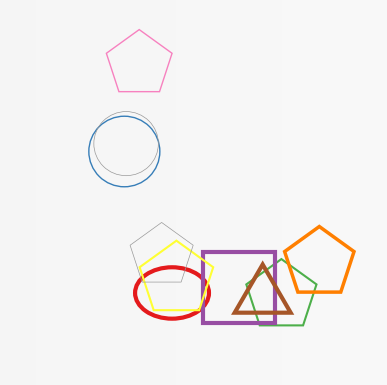[{"shape": "oval", "thickness": 3, "radius": 0.48, "center": [0.444, 0.239]}, {"shape": "circle", "thickness": 1, "radius": 0.46, "center": [0.321, 0.607]}, {"shape": "pentagon", "thickness": 1.5, "radius": 0.48, "center": [0.726, 0.232]}, {"shape": "square", "thickness": 3, "radius": 0.46, "center": [0.616, 0.253]}, {"shape": "pentagon", "thickness": 2.5, "radius": 0.47, "center": [0.824, 0.317]}, {"shape": "pentagon", "thickness": 1.5, "radius": 0.5, "center": [0.455, 0.275]}, {"shape": "triangle", "thickness": 3, "radius": 0.42, "center": [0.678, 0.23]}, {"shape": "pentagon", "thickness": 1, "radius": 0.45, "center": [0.359, 0.834]}, {"shape": "pentagon", "thickness": 0.5, "radius": 0.43, "center": [0.417, 0.337]}, {"shape": "circle", "thickness": 0.5, "radius": 0.42, "center": [0.325, 0.627]}]